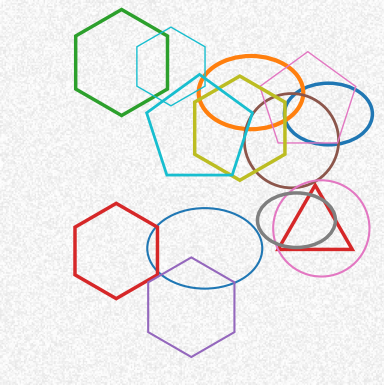[{"shape": "oval", "thickness": 1.5, "radius": 0.75, "center": [0.532, 0.355]}, {"shape": "oval", "thickness": 2.5, "radius": 0.57, "center": [0.853, 0.704]}, {"shape": "oval", "thickness": 3, "radius": 0.68, "center": [0.652, 0.759]}, {"shape": "hexagon", "thickness": 2.5, "radius": 0.69, "center": [0.316, 0.838]}, {"shape": "hexagon", "thickness": 2.5, "radius": 0.62, "center": [0.302, 0.348]}, {"shape": "triangle", "thickness": 2.5, "radius": 0.56, "center": [0.819, 0.408]}, {"shape": "hexagon", "thickness": 1.5, "radius": 0.65, "center": [0.497, 0.202]}, {"shape": "circle", "thickness": 2, "radius": 0.61, "center": [0.757, 0.635]}, {"shape": "pentagon", "thickness": 1, "radius": 0.66, "center": [0.799, 0.735]}, {"shape": "circle", "thickness": 1.5, "radius": 0.63, "center": [0.835, 0.407]}, {"shape": "oval", "thickness": 2.5, "radius": 0.51, "center": [0.77, 0.428]}, {"shape": "hexagon", "thickness": 2.5, "radius": 0.68, "center": [0.623, 0.667]}, {"shape": "hexagon", "thickness": 1, "radius": 0.51, "center": [0.444, 0.827]}, {"shape": "pentagon", "thickness": 2, "radius": 0.72, "center": [0.518, 0.662]}]